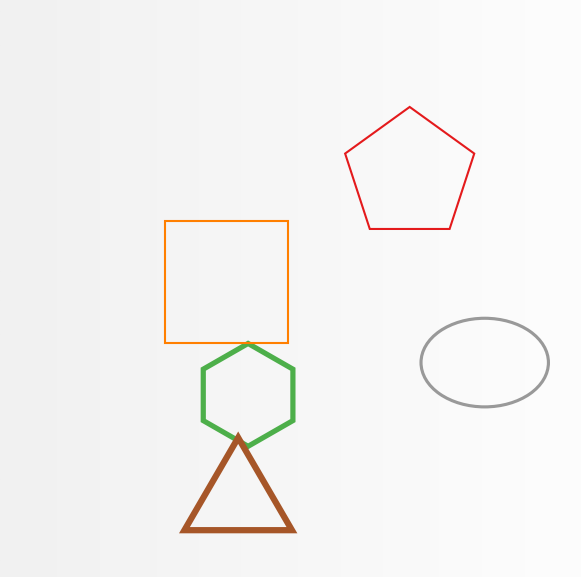[{"shape": "pentagon", "thickness": 1, "radius": 0.58, "center": [0.705, 0.697]}, {"shape": "hexagon", "thickness": 2.5, "radius": 0.45, "center": [0.427, 0.315]}, {"shape": "square", "thickness": 1, "radius": 0.53, "center": [0.39, 0.511]}, {"shape": "triangle", "thickness": 3, "radius": 0.53, "center": [0.41, 0.134]}, {"shape": "oval", "thickness": 1.5, "radius": 0.55, "center": [0.834, 0.371]}]